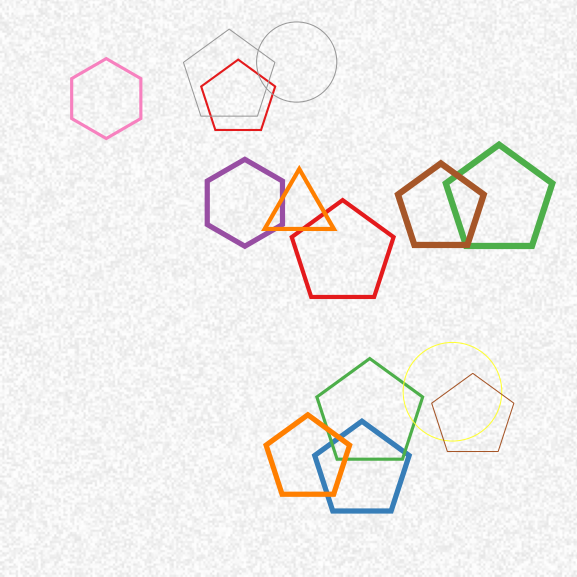[{"shape": "pentagon", "thickness": 2, "radius": 0.46, "center": [0.593, 0.56]}, {"shape": "pentagon", "thickness": 1, "radius": 0.34, "center": [0.412, 0.829]}, {"shape": "pentagon", "thickness": 2.5, "radius": 0.43, "center": [0.627, 0.184]}, {"shape": "pentagon", "thickness": 3, "radius": 0.48, "center": [0.864, 0.652]}, {"shape": "pentagon", "thickness": 1.5, "radius": 0.48, "center": [0.64, 0.282]}, {"shape": "hexagon", "thickness": 2.5, "radius": 0.38, "center": [0.424, 0.648]}, {"shape": "pentagon", "thickness": 2.5, "radius": 0.38, "center": [0.533, 0.205]}, {"shape": "triangle", "thickness": 2, "radius": 0.35, "center": [0.518, 0.637]}, {"shape": "circle", "thickness": 0.5, "radius": 0.43, "center": [0.783, 0.321]}, {"shape": "pentagon", "thickness": 0.5, "radius": 0.37, "center": [0.819, 0.278]}, {"shape": "pentagon", "thickness": 3, "radius": 0.39, "center": [0.763, 0.638]}, {"shape": "hexagon", "thickness": 1.5, "radius": 0.35, "center": [0.184, 0.828]}, {"shape": "circle", "thickness": 0.5, "radius": 0.35, "center": [0.514, 0.892]}, {"shape": "pentagon", "thickness": 0.5, "radius": 0.42, "center": [0.397, 0.865]}]